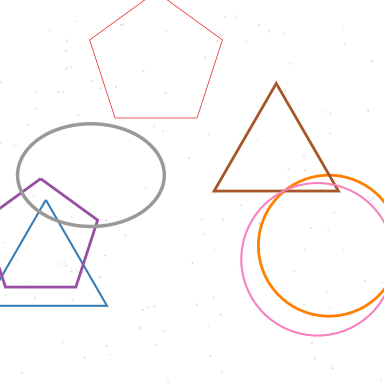[{"shape": "pentagon", "thickness": 0.5, "radius": 0.91, "center": [0.405, 0.84]}, {"shape": "triangle", "thickness": 1.5, "radius": 0.92, "center": [0.119, 0.297]}, {"shape": "pentagon", "thickness": 2, "radius": 0.78, "center": [0.106, 0.38]}, {"shape": "circle", "thickness": 2, "radius": 0.92, "center": [0.854, 0.362]}, {"shape": "triangle", "thickness": 2, "radius": 0.93, "center": [0.718, 0.597]}, {"shape": "circle", "thickness": 1.5, "radius": 0.99, "center": [0.825, 0.327]}, {"shape": "oval", "thickness": 2.5, "radius": 0.95, "center": [0.236, 0.545]}]